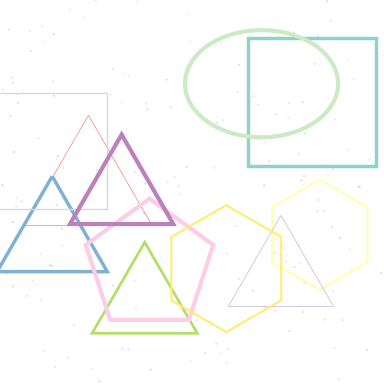[{"shape": "square", "thickness": 2.5, "radius": 0.83, "center": [0.809, 0.736]}, {"shape": "hexagon", "thickness": 1.5, "radius": 0.71, "center": [0.831, 0.391]}, {"shape": "triangle", "thickness": 0.5, "radius": 0.79, "center": [0.73, 0.283]}, {"shape": "triangle", "thickness": 0.5, "radius": 0.96, "center": [0.23, 0.51]}, {"shape": "triangle", "thickness": 2.5, "radius": 0.83, "center": [0.136, 0.377]}, {"shape": "triangle", "thickness": 2, "radius": 0.79, "center": [0.376, 0.213]}, {"shape": "pentagon", "thickness": 3, "radius": 0.87, "center": [0.388, 0.31]}, {"shape": "square", "thickness": 1, "radius": 0.75, "center": [0.128, 0.608]}, {"shape": "triangle", "thickness": 3, "radius": 0.77, "center": [0.316, 0.496]}, {"shape": "oval", "thickness": 3, "radius": 0.99, "center": [0.679, 0.783]}, {"shape": "hexagon", "thickness": 1.5, "radius": 0.82, "center": [0.588, 0.302]}]